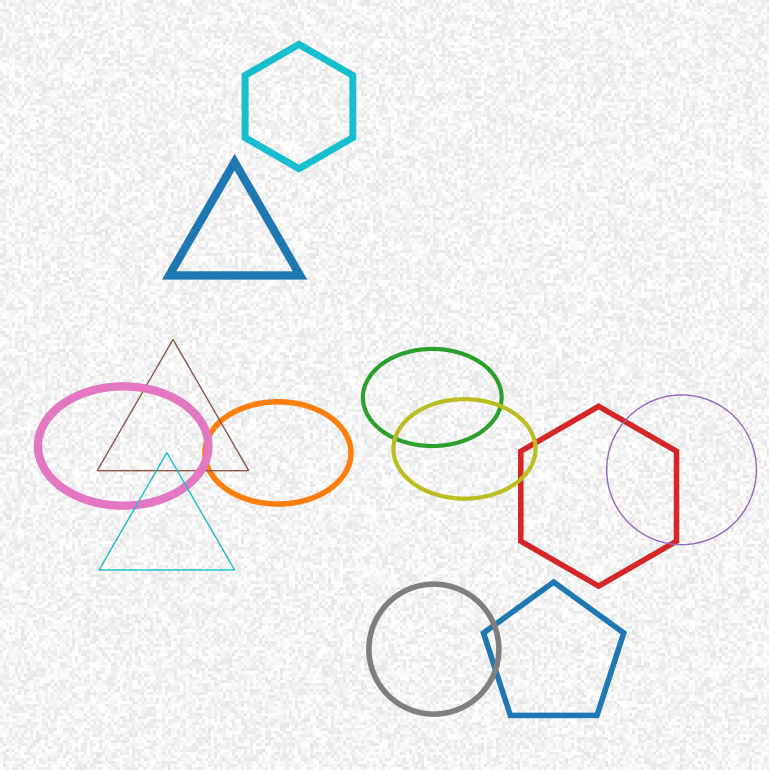[{"shape": "triangle", "thickness": 3, "radius": 0.49, "center": [0.305, 0.691]}, {"shape": "pentagon", "thickness": 2, "radius": 0.48, "center": [0.719, 0.148]}, {"shape": "oval", "thickness": 2, "radius": 0.47, "center": [0.361, 0.412]}, {"shape": "oval", "thickness": 1.5, "radius": 0.45, "center": [0.561, 0.484]}, {"shape": "hexagon", "thickness": 2, "radius": 0.58, "center": [0.777, 0.356]}, {"shape": "circle", "thickness": 0.5, "radius": 0.49, "center": [0.885, 0.39]}, {"shape": "triangle", "thickness": 0.5, "radius": 0.57, "center": [0.225, 0.446]}, {"shape": "oval", "thickness": 3, "radius": 0.55, "center": [0.16, 0.421]}, {"shape": "circle", "thickness": 2, "radius": 0.42, "center": [0.563, 0.157]}, {"shape": "oval", "thickness": 1.5, "radius": 0.46, "center": [0.603, 0.417]}, {"shape": "triangle", "thickness": 0.5, "radius": 0.51, "center": [0.217, 0.311]}, {"shape": "hexagon", "thickness": 2.5, "radius": 0.4, "center": [0.388, 0.862]}]